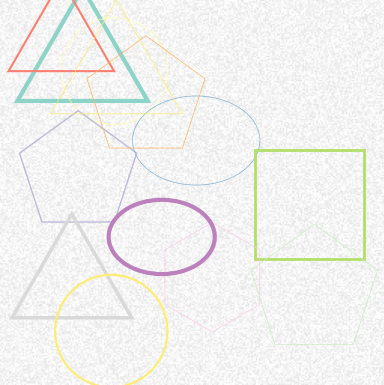[{"shape": "triangle", "thickness": 3, "radius": 0.98, "center": [0.215, 0.836]}, {"shape": "circle", "thickness": 0.5, "radius": 0.69, "center": [0.297, 0.815]}, {"shape": "pentagon", "thickness": 1, "radius": 0.8, "center": [0.203, 0.553]}, {"shape": "triangle", "thickness": 1.5, "radius": 0.79, "center": [0.159, 0.894]}, {"shape": "oval", "thickness": 0.5, "radius": 0.83, "center": [0.51, 0.635]}, {"shape": "pentagon", "thickness": 0.5, "radius": 0.81, "center": [0.379, 0.746]}, {"shape": "square", "thickness": 2, "radius": 0.71, "center": [0.804, 0.47]}, {"shape": "hexagon", "thickness": 0.5, "radius": 0.71, "center": [0.551, 0.28]}, {"shape": "triangle", "thickness": 2.5, "radius": 0.9, "center": [0.187, 0.264]}, {"shape": "oval", "thickness": 3, "radius": 0.69, "center": [0.42, 0.385]}, {"shape": "pentagon", "thickness": 0.5, "radius": 0.87, "center": [0.816, 0.245]}, {"shape": "triangle", "thickness": 0.5, "radius": 0.99, "center": [0.303, 0.803]}, {"shape": "circle", "thickness": 1.5, "radius": 0.73, "center": [0.289, 0.14]}]